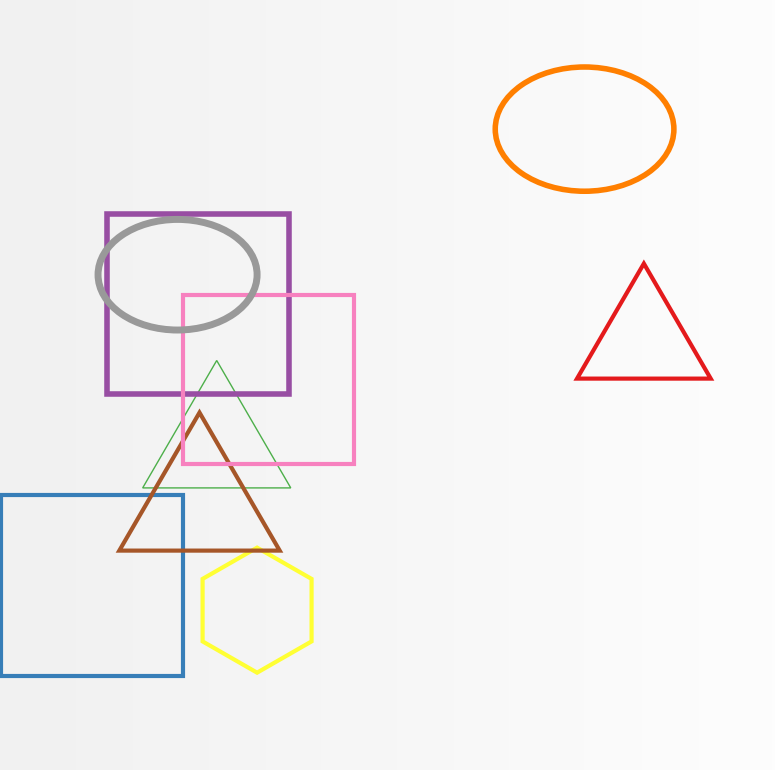[{"shape": "triangle", "thickness": 1.5, "radius": 0.5, "center": [0.831, 0.558]}, {"shape": "square", "thickness": 1.5, "radius": 0.59, "center": [0.119, 0.239]}, {"shape": "triangle", "thickness": 0.5, "radius": 0.55, "center": [0.28, 0.422]}, {"shape": "square", "thickness": 2, "radius": 0.59, "center": [0.256, 0.606]}, {"shape": "oval", "thickness": 2, "radius": 0.58, "center": [0.754, 0.832]}, {"shape": "hexagon", "thickness": 1.5, "radius": 0.41, "center": [0.332, 0.208]}, {"shape": "triangle", "thickness": 1.5, "radius": 0.6, "center": [0.257, 0.345]}, {"shape": "square", "thickness": 1.5, "radius": 0.55, "center": [0.346, 0.507]}, {"shape": "oval", "thickness": 2.5, "radius": 0.51, "center": [0.229, 0.643]}]